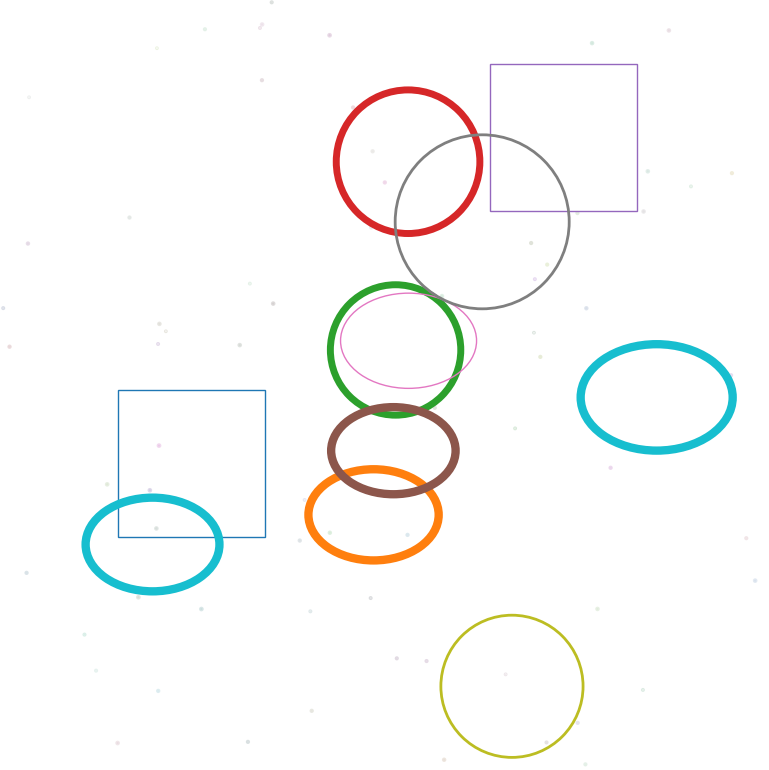[{"shape": "square", "thickness": 0.5, "radius": 0.48, "center": [0.248, 0.399]}, {"shape": "oval", "thickness": 3, "radius": 0.42, "center": [0.485, 0.331]}, {"shape": "circle", "thickness": 2.5, "radius": 0.42, "center": [0.514, 0.546]}, {"shape": "circle", "thickness": 2.5, "radius": 0.47, "center": [0.53, 0.79]}, {"shape": "square", "thickness": 0.5, "radius": 0.48, "center": [0.732, 0.821]}, {"shape": "oval", "thickness": 3, "radius": 0.4, "center": [0.511, 0.415]}, {"shape": "oval", "thickness": 0.5, "radius": 0.44, "center": [0.531, 0.557]}, {"shape": "circle", "thickness": 1, "radius": 0.57, "center": [0.626, 0.712]}, {"shape": "circle", "thickness": 1, "radius": 0.46, "center": [0.665, 0.109]}, {"shape": "oval", "thickness": 3, "radius": 0.43, "center": [0.198, 0.293]}, {"shape": "oval", "thickness": 3, "radius": 0.49, "center": [0.853, 0.484]}]